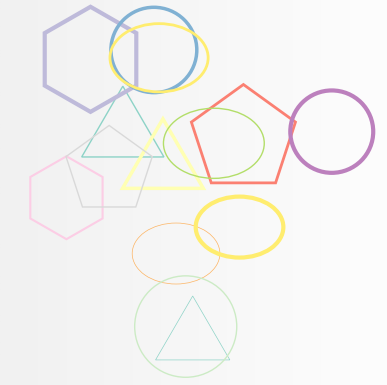[{"shape": "triangle", "thickness": 1, "radius": 0.61, "center": [0.317, 0.654]}, {"shape": "triangle", "thickness": 0.5, "radius": 0.55, "center": [0.497, 0.12]}, {"shape": "triangle", "thickness": 2.5, "radius": 0.6, "center": [0.42, 0.571]}, {"shape": "hexagon", "thickness": 3, "radius": 0.68, "center": [0.234, 0.846]}, {"shape": "pentagon", "thickness": 2, "radius": 0.71, "center": [0.628, 0.639]}, {"shape": "circle", "thickness": 2.5, "radius": 0.55, "center": [0.397, 0.87]}, {"shape": "oval", "thickness": 0.5, "radius": 0.57, "center": [0.454, 0.342]}, {"shape": "oval", "thickness": 1, "radius": 0.65, "center": [0.552, 0.628]}, {"shape": "hexagon", "thickness": 1.5, "radius": 0.54, "center": [0.171, 0.486]}, {"shape": "pentagon", "thickness": 1, "radius": 0.59, "center": [0.282, 0.557]}, {"shape": "circle", "thickness": 3, "radius": 0.54, "center": [0.856, 0.658]}, {"shape": "circle", "thickness": 1, "radius": 0.66, "center": [0.479, 0.152]}, {"shape": "oval", "thickness": 3, "radius": 0.57, "center": [0.618, 0.41]}, {"shape": "oval", "thickness": 2, "radius": 0.63, "center": [0.41, 0.85]}]